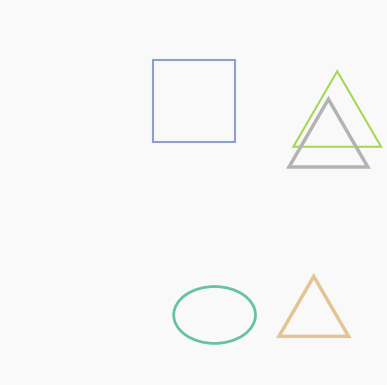[{"shape": "oval", "thickness": 2, "radius": 0.53, "center": [0.554, 0.182]}, {"shape": "square", "thickness": 1.5, "radius": 0.53, "center": [0.5, 0.737]}, {"shape": "triangle", "thickness": 1.5, "radius": 0.65, "center": [0.87, 0.684]}, {"shape": "triangle", "thickness": 2.5, "radius": 0.52, "center": [0.81, 0.178]}, {"shape": "triangle", "thickness": 2.5, "radius": 0.59, "center": [0.848, 0.625]}]